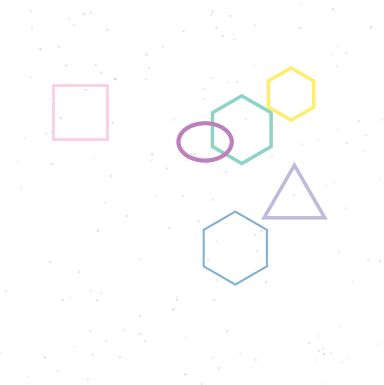[{"shape": "hexagon", "thickness": 2.5, "radius": 0.44, "center": [0.628, 0.663]}, {"shape": "triangle", "thickness": 2.5, "radius": 0.46, "center": [0.765, 0.48]}, {"shape": "hexagon", "thickness": 1.5, "radius": 0.47, "center": [0.611, 0.356]}, {"shape": "square", "thickness": 2, "radius": 0.35, "center": [0.209, 0.709]}, {"shape": "oval", "thickness": 3, "radius": 0.35, "center": [0.533, 0.631]}, {"shape": "hexagon", "thickness": 2.5, "radius": 0.34, "center": [0.756, 0.756]}]